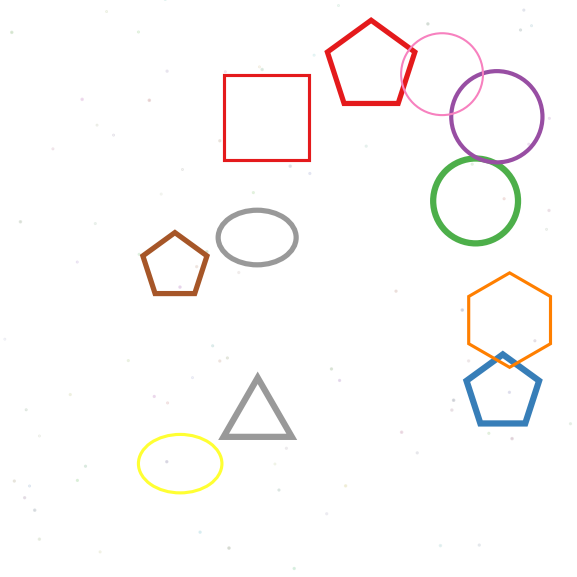[{"shape": "square", "thickness": 1.5, "radius": 0.37, "center": [0.462, 0.795]}, {"shape": "pentagon", "thickness": 2.5, "radius": 0.4, "center": [0.643, 0.884]}, {"shape": "pentagon", "thickness": 3, "radius": 0.33, "center": [0.871, 0.319]}, {"shape": "circle", "thickness": 3, "radius": 0.37, "center": [0.824, 0.651]}, {"shape": "circle", "thickness": 2, "radius": 0.39, "center": [0.86, 0.797]}, {"shape": "hexagon", "thickness": 1.5, "radius": 0.41, "center": [0.882, 0.445]}, {"shape": "oval", "thickness": 1.5, "radius": 0.36, "center": [0.312, 0.196]}, {"shape": "pentagon", "thickness": 2.5, "radius": 0.29, "center": [0.303, 0.538]}, {"shape": "circle", "thickness": 1, "radius": 0.35, "center": [0.765, 0.871]}, {"shape": "triangle", "thickness": 3, "radius": 0.34, "center": [0.446, 0.277]}, {"shape": "oval", "thickness": 2.5, "radius": 0.34, "center": [0.445, 0.588]}]